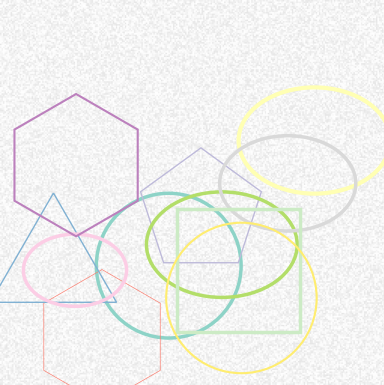[{"shape": "circle", "thickness": 2.5, "radius": 0.94, "center": [0.438, 0.31]}, {"shape": "oval", "thickness": 3, "radius": 0.99, "center": [0.817, 0.635]}, {"shape": "pentagon", "thickness": 1, "radius": 0.82, "center": [0.522, 0.451]}, {"shape": "hexagon", "thickness": 0.5, "radius": 0.87, "center": [0.265, 0.125]}, {"shape": "triangle", "thickness": 1, "radius": 0.95, "center": [0.139, 0.309]}, {"shape": "oval", "thickness": 2.5, "radius": 0.98, "center": [0.576, 0.365]}, {"shape": "oval", "thickness": 2.5, "radius": 0.67, "center": [0.195, 0.298]}, {"shape": "oval", "thickness": 2.5, "radius": 0.88, "center": [0.747, 0.524]}, {"shape": "hexagon", "thickness": 1.5, "radius": 0.92, "center": [0.198, 0.571]}, {"shape": "square", "thickness": 2.5, "radius": 0.8, "center": [0.619, 0.298]}, {"shape": "circle", "thickness": 1.5, "radius": 0.98, "center": [0.627, 0.226]}]